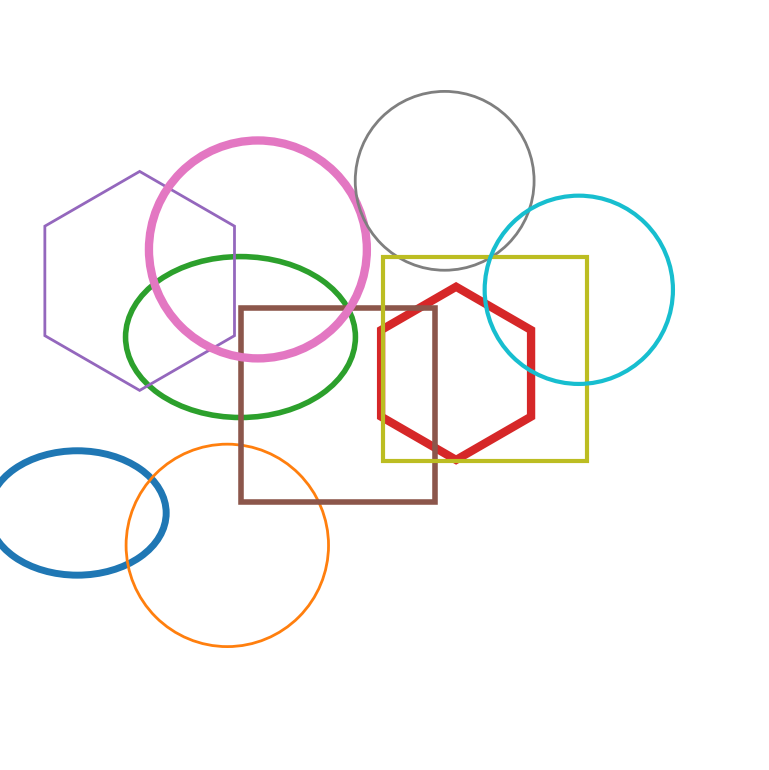[{"shape": "oval", "thickness": 2.5, "radius": 0.58, "center": [0.1, 0.334]}, {"shape": "circle", "thickness": 1, "radius": 0.66, "center": [0.295, 0.292]}, {"shape": "oval", "thickness": 2, "radius": 0.75, "center": [0.312, 0.562]}, {"shape": "hexagon", "thickness": 3, "radius": 0.56, "center": [0.592, 0.515]}, {"shape": "hexagon", "thickness": 1, "radius": 0.71, "center": [0.181, 0.635]}, {"shape": "square", "thickness": 2, "radius": 0.63, "center": [0.439, 0.474]}, {"shape": "circle", "thickness": 3, "radius": 0.71, "center": [0.335, 0.676]}, {"shape": "circle", "thickness": 1, "radius": 0.58, "center": [0.577, 0.765]}, {"shape": "square", "thickness": 1.5, "radius": 0.66, "center": [0.63, 0.534]}, {"shape": "circle", "thickness": 1.5, "radius": 0.61, "center": [0.752, 0.624]}]